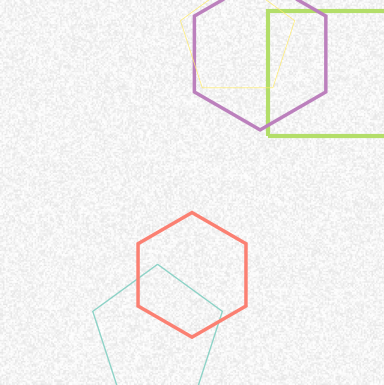[{"shape": "pentagon", "thickness": 1, "radius": 0.88, "center": [0.409, 0.137]}, {"shape": "hexagon", "thickness": 2.5, "radius": 0.81, "center": [0.499, 0.286]}, {"shape": "square", "thickness": 3, "radius": 0.81, "center": [0.859, 0.808]}, {"shape": "hexagon", "thickness": 2.5, "radius": 0.99, "center": [0.676, 0.86]}, {"shape": "pentagon", "thickness": 0.5, "radius": 0.78, "center": [0.617, 0.898]}]